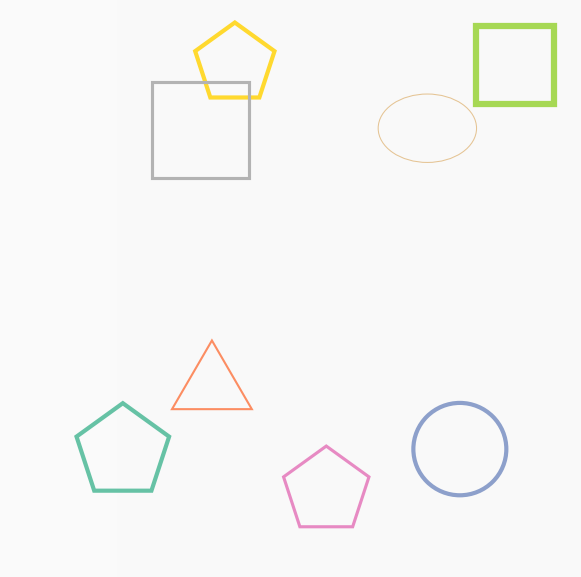[{"shape": "pentagon", "thickness": 2, "radius": 0.42, "center": [0.211, 0.217]}, {"shape": "triangle", "thickness": 1, "radius": 0.4, "center": [0.365, 0.33]}, {"shape": "circle", "thickness": 2, "radius": 0.4, "center": [0.791, 0.221]}, {"shape": "pentagon", "thickness": 1.5, "radius": 0.39, "center": [0.561, 0.149]}, {"shape": "square", "thickness": 3, "radius": 0.34, "center": [0.886, 0.887]}, {"shape": "pentagon", "thickness": 2, "radius": 0.36, "center": [0.404, 0.888]}, {"shape": "oval", "thickness": 0.5, "radius": 0.42, "center": [0.735, 0.777]}, {"shape": "square", "thickness": 1.5, "radius": 0.42, "center": [0.345, 0.774]}]